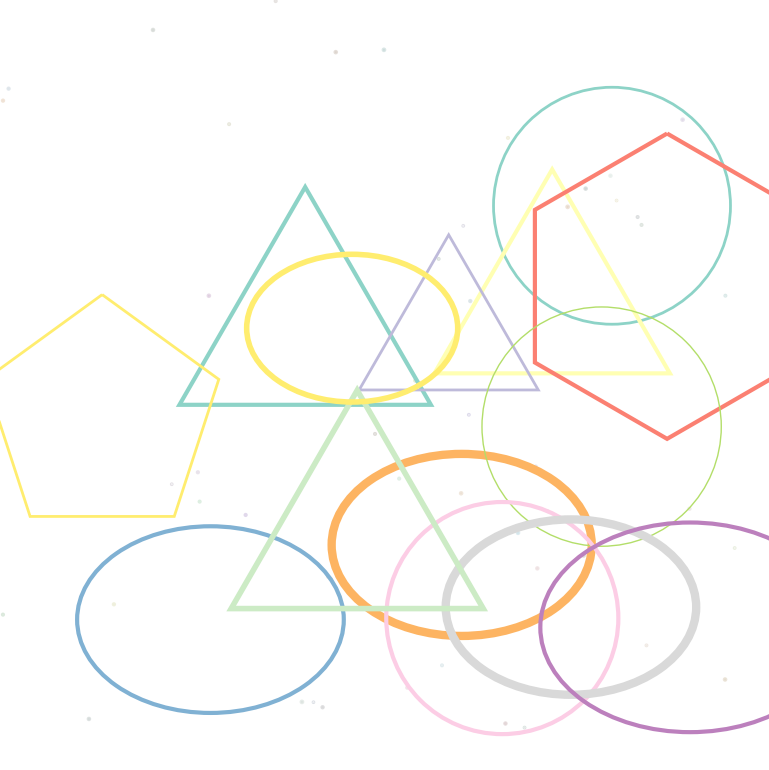[{"shape": "circle", "thickness": 1, "radius": 0.77, "center": [0.795, 0.733]}, {"shape": "triangle", "thickness": 1.5, "radius": 0.94, "center": [0.396, 0.569]}, {"shape": "triangle", "thickness": 1.5, "radius": 0.88, "center": [0.717, 0.603]}, {"shape": "triangle", "thickness": 1, "radius": 0.67, "center": [0.583, 0.561]}, {"shape": "hexagon", "thickness": 1.5, "radius": 0.99, "center": [0.866, 0.628]}, {"shape": "oval", "thickness": 1.5, "radius": 0.87, "center": [0.273, 0.195]}, {"shape": "oval", "thickness": 3, "radius": 0.84, "center": [0.6, 0.292]}, {"shape": "circle", "thickness": 0.5, "radius": 0.78, "center": [0.781, 0.446]}, {"shape": "circle", "thickness": 1.5, "radius": 0.75, "center": [0.652, 0.197]}, {"shape": "oval", "thickness": 3, "radius": 0.81, "center": [0.741, 0.212]}, {"shape": "oval", "thickness": 1.5, "radius": 0.97, "center": [0.896, 0.185]}, {"shape": "triangle", "thickness": 2, "radius": 0.94, "center": [0.464, 0.304]}, {"shape": "pentagon", "thickness": 1, "radius": 0.8, "center": [0.133, 0.458]}, {"shape": "oval", "thickness": 2, "radius": 0.69, "center": [0.457, 0.574]}]